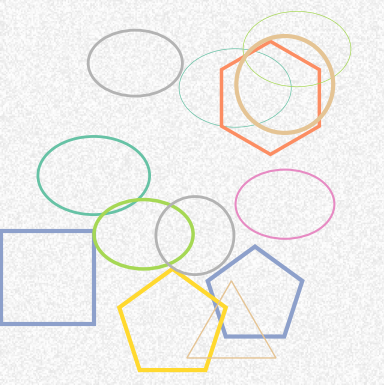[{"shape": "oval", "thickness": 2, "radius": 0.73, "center": [0.244, 0.544]}, {"shape": "oval", "thickness": 0.5, "radius": 0.73, "center": [0.611, 0.771]}, {"shape": "hexagon", "thickness": 2.5, "radius": 0.73, "center": [0.702, 0.746]}, {"shape": "pentagon", "thickness": 3, "radius": 0.65, "center": [0.662, 0.23]}, {"shape": "square", "thickness": 3, "radius": 0.61, "center": [0.124, 0.28]}, {"shape": "oval", "thickness": 1.5, "radius": 0.64, "center": [0.74, 0.47]}, {"shape": "oval", "thickness": 2.5, "radius": 0.64, "center": [0.373, 0.392]}, {"shape": "oval", "thickness": 0.5, "radius": 0.7, "center": [0.771, 0.873]}, {"shape": "pentagon", "thickness": 3, "radius": 0.73, "center": [0.448, 0.156]}, {"shape": "triangle", "thickness": 1, "radius": 0.67, "center": [0.601, 0.137]}, {"shape": "circle", "thickness": 3, "radius": 0.63, "center": [0.74, 0.781]}, {"shape": "oval", "thickness": 2, "radius": 0.61, "center": [0.351, 0.836]}, {"shape": "circle", "thickness": 2, "radius": 0.51, "center": [0.506, 0.388]}]